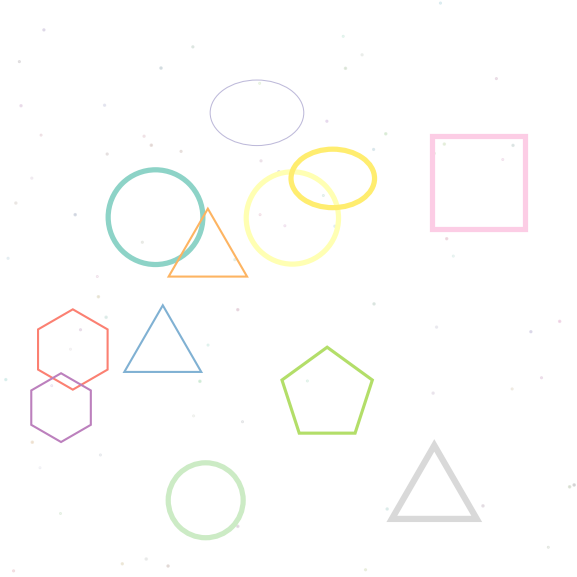[{"shape": "circle", "thickness": 2.5, "radius": 0.41, "center": [0.269, 0.623]}, {"shape": "circle", "thickness": 2.5, "radius": 0.4, "center": [0.506, 0.622]}, {"shape": "oval", "thickness": 0.5, "radius": 0.41, "center": [0.445, 0.804]}, {"shape": "hexagon", "thickness": 1, "radius": 0.35, "center": [0.126, 0.394]}, {"shape": "triangle", "thickness": 1, "radius": 0.38, "center": [0.282, 0.394]}, {"shape": "triangle", "thickness": 1, "radius": 0.39, "center": [0.36, 0.559]}, {"shape": "pentagon", "thickness": 1.5, "radius": 0.41, "center": [0.567, 0.316]}, {"shape": "square", "thickness": 2.5, "radius": 0.4, "center": [0.829, 0.683]}, {"shape": "triangle", "thickness": 3, "radius": 0.42, "center": [0.752, 0.143]}, {"shape": "hexagon", "thickness": 1, "radius": 0.3, "center": [0.106, 0.293]}, {"shape": "circle", "thickness": 2.5, "radius": 0.32, "center": [0.356, 0.133]}, {"shape": "oval", "thickness": 2.5, "radius": 0.36, "center": [0.576, 0.69]}]